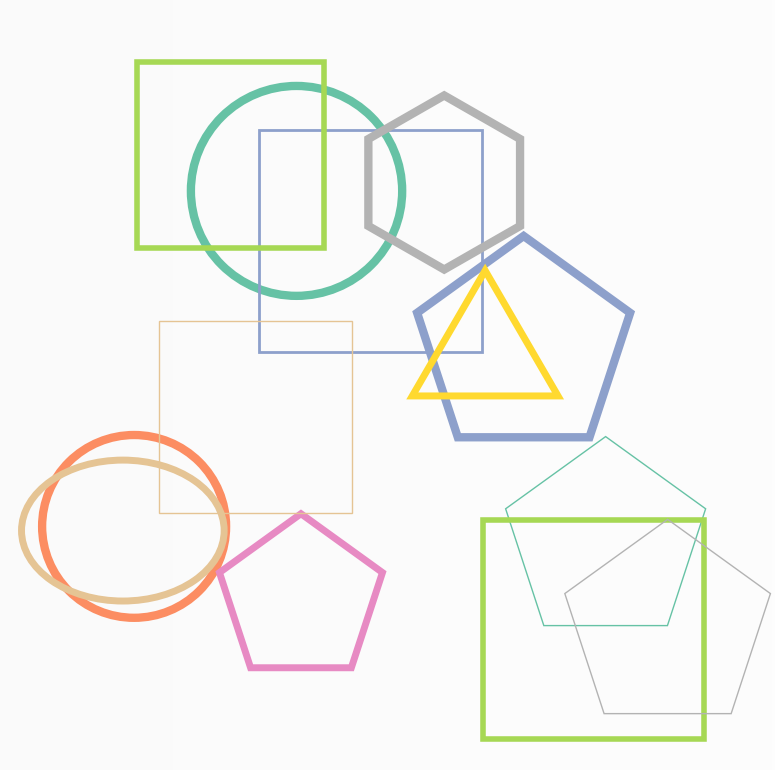[{"shape": "circle", "thickness": 3, "radius": 0.68, "center": [0.383, 0.752]}, {"shape": "pentagon", "thickness": 0.5, "radius": 0.68, "center": [0.781, 0.297]}, {"shape": "circle", "thickness": 3, "radius": 0.59, "center": [0.173, 0.316]}, {"shape": "pentagon", "thickness": 3, "radius": 0.72, "center": [0.676, 0.549]}, {"shape": "square", "thickness": 1, "radius": 0.72, "center": [0.478, 0.687]}, {"shape": "pentagon", "thickness": 2.5, "radius": 0.55, "center": [0.388, 0.222]}, {"shape": "square", "thickness": 2, "radius": 0.71, "center": [0.766, 0.182]}, {"shape": "square", "thickness": 2, "radius": 0.6, "center": [0.297, 0.799]}, {"shape": "triangle", "thickness": 2.5, "radius": 0.54, "center": [0.626, 0.54]}, {"shape": "oval", "thickness": 2.5, "radius": 0.65, "center": [0.159, 0.311]}, {"shape": "square", "thickness": 0.5, "radius": 0.62, "center": [0.329, 0.459]}, {"shape": "hexagon", "thickness": 3, "radius": 0.57, "center": [0.573, 0.763]}, {"shape": "pentagon", "thickness": 0.5, "radius": 0.7, "center": [0.861, 0.186]}]